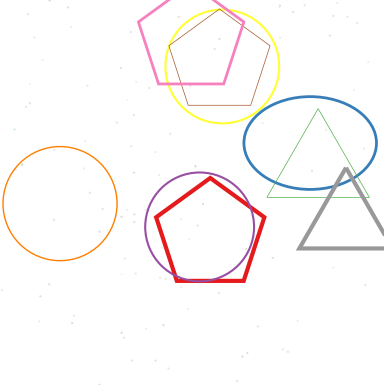[{"shape": "pentagon", "thickness": 3, "radius": 0.74, "center": [0.546, 0.39]}, {"shape": "oval", "thickness": 2, "radius": 0.86, "center": [0.806, 0.629]}, {"shape": "triangle", "thickness": 0.5, "radius": 0.77, "center": [0.826, 0.564]}, {"shape": "circle", "thickness": 1.5, "radius": 0.71, "center": [0.519, 0.411]}, {"shape": "circle", "thickness": 1, "radius": 0.74, "center": [0.156, 0.471]}, {"shape": "circle", "thickness": 1.5, "radius": 0.74, "center": [0.577, 0.827]}, {"shape": "pentagon", "thickness": 0.5, "radius": 0.69, "center": [0.57, 0.838]}, {"shape": "pentagon", "thickness": 2, "radius": 0.72, "center": [0.496, 0.898]}, {"shape": "triangle", "thickness": 3, "radius": 0.7, "center": [0.899, 0.425]}]